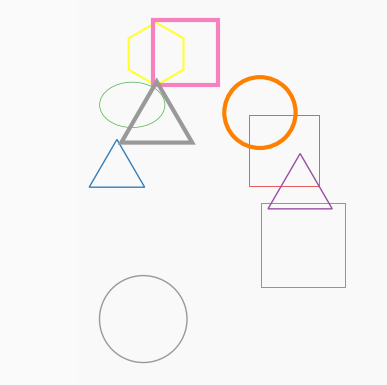[{"shape": "square", "thickness": 0.5, "radius": 0.46, "center": [0.733, 0.609]}, {"shape": "triangle", "thickness": 1, "radius": 0.41, "center": [0.302, 0.555]}, {"shape": "oval", "thickness": 0.5, "radius": 0.42, "center": [0.341, 0.728]}, {"shape": "triangle", "thickness": 1, "radius": 0.48, "center": [0.775, 0.505]}, {"shape": "circle", "thickness": 3, "radius": 0.46, "center": [0.671, 0.708]}, {"shape": "hexagon", "thickness": 1.5, "radius": 0.41, "center": [0.403, 0.86]}, {"shape": "square", "thickness": 0.5, "radius": 0.54, "center": [0.782, 0.364]}, {"shape": "square", "thickness": 3, "radius": 0.42, "center": [0.479, 0.862]}, {"shape": "circle", "thickness": 1, "radius": 0.56, "center": [0.37, 0.171]}, {"shape": "triangle", "thickness": 3, "radius": 0.53, "center": [0.404, 0.682]}]